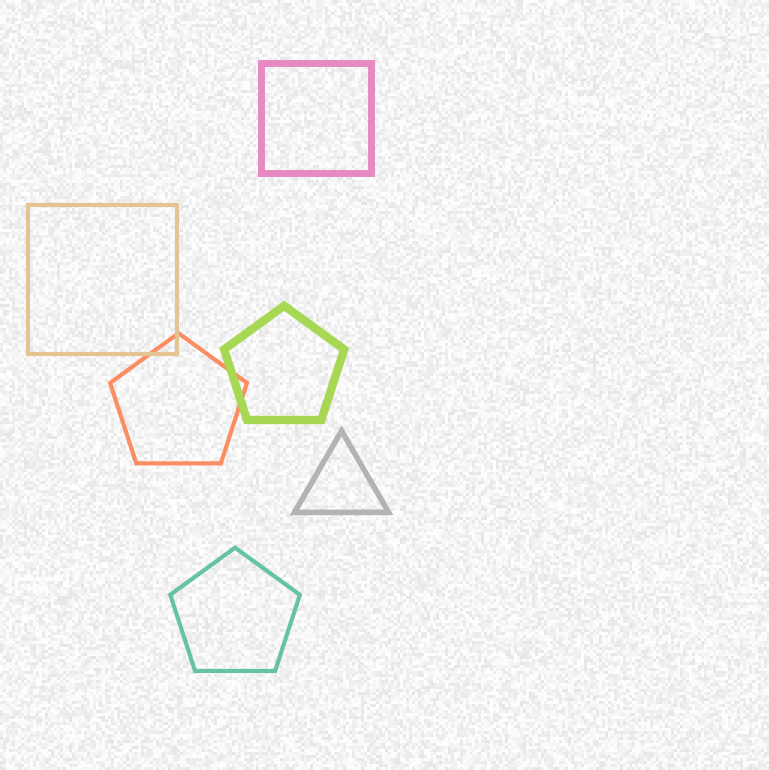[{"shape": "pentagon", "thickness": 1.5, "radius": 0.44, "center": [0.305, 0.2]}, {"shape": "pentagon", "thickness": 1.5, "radius": 0.47, "center": [0.232, 0.474]}, {"shape": "square", "thickness": 2.5, "radius": 0.36, "center": [0.41, 0.847]}, {"shape": "pentagon", "thickness": 3, "radius": 0.41, "center": [0.369, 0.521]}, {"shape": "square", "thickness": 1.5, "radius": 0.48, "center": [0.134, 0.637]}, {"shape": "triangle", "thickness": 2, "radius": 0.35, "center": [0.444, 0.37]}]